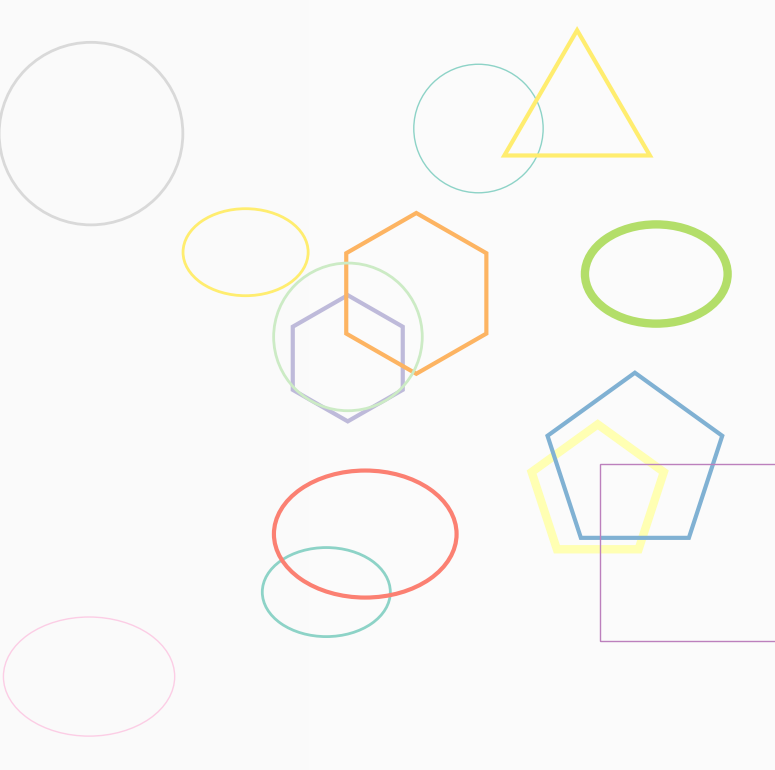[{"shape": "circle", "thickness": 0.5, "radius": 0.42, "center": [0.617, 0.833]}, {"shape": "oval", "thickness": 1, "radius": 0.41, "center": [0.421, 0.231]}, {"shape": "pentagon", "thickness": 3, "radius": 0.45, "center": [0.771, 0.359]}, {"shape": "hexagon", "thickness": 1.5, "radius": 0.41, "center": [0.449, 0.535]}, {"shape": "oval", "thickness": 1.5, "radius": 0.59, "center": [0.471, 0.306]}, {"shape": "pentagon", "thickness": 1.5, "radius": 0.59, "center": [0.819, 0.397]}, {"shape": "hexagon", "thickness": 1.5, "radius": 0.52, "center": [0.537, 0.619]}, {"shape": "oval", "thickness": 3, "radius": 0.46, "center": [0.847, 0.644]}, {"shape": "oval", "thickness": 0.5, "radius": 0.55, "center": [0.115, 0.121]}, {"shape": "circle", "thickness": 1, "radius": 0.59, "center": [0.117, 0.826]}, {"shape": "square", "thickness": 0.5, "radius": 0.57, "center": [0.889, 0.283]}, {"shape": "circle", "thickness": 1, "radius": 0.48, "center": [0.449, 0.562]}, {"shape": "oval", "thickness": 1, "radius": 0.4, "center": [0.317, 0.672]}, {"shape": "triangle", "thickness": 1.5, "radius": 0.54, "center": [0.745, 0.852]}]